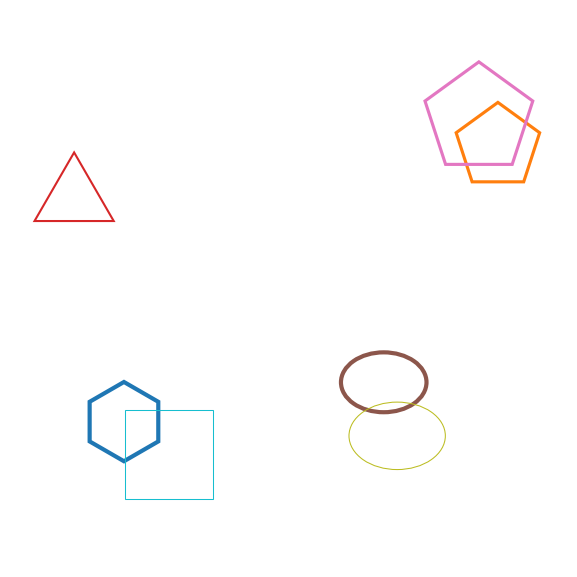[{"shape": "hexagon", "thickness": 2, "radius": 0.34, "center": [0.215, 0.269]}, {"shape": "pentagon", "thickness": 1.5, "radius": 0.38, "center": [0.862, 0.746]}, {"shape": "triangle", "thickness": 1, "radius": 0.4, "center": [0.128, 0.656]}, {"shape": "oval", "thickness": 2, "radius": 0.37, "center": [0.664, 0.337]}, {"shape": "pentagon", "thickness": 1.5, "radius": 0.49, "center": [0.829, 0.794]}, {"shape": "oval", "thickness": 0.5, "radius": 0.42, "center": [0.688, 0.244]}, {"shape": "square", "thickness": 0.5, "radius": 0.38, "center": [0.292, 0.212]}]